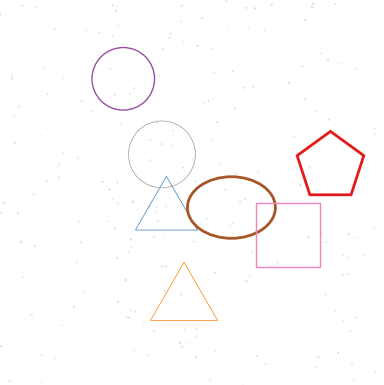[{"shape": "pentagon", "thickness": 2, "radius": 0.46, "center": [0.858, 0.568]}, {"shape": "triangle", "thickness": 0.5, "radius": 0.47, "center": [0.432, 0.449]}, {"shape": "circle", "thickness": 1, "radius": 0.41, "center": [0.32, 0.795]}, {"shape": "triangle", "thickness": 0.5, "radius": 0.5, "center": [0.478, 0.218]}, {"shape": "oval", "thickness": 2, "radius": 0.57, "center": [0.601, 0.461]}, {"shape": "square", "thickness": 1, "radius": 0.42, "center": [0.748, 0.388]}, {"shape": "circle", "thickness": 0.5, "radius": 0.43, "center": [0.421, 0.599]}]